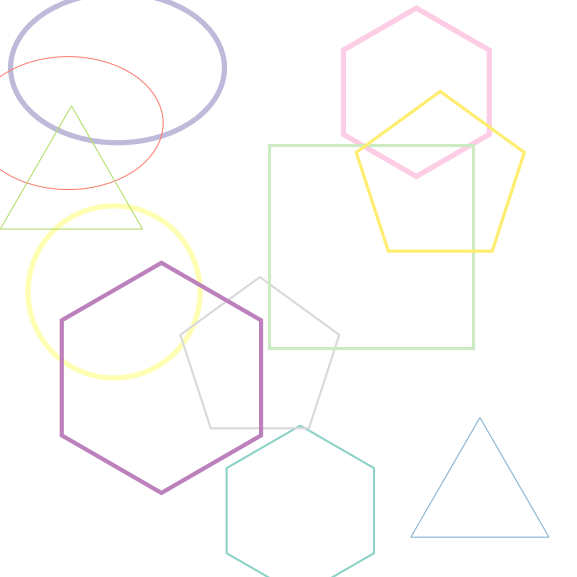[{"shape": "hexagon", "thickness": 1, "radius": 0.74, "center": [0.52, 0.115]}, {"shape": "circle", "thickness": 2.5, "radius": 0.75, "center": [0.197, 0.494]}, {"shape": "oval", "thickness": 2.5, "radius": 0.93, "center": [0.204, 0.882]}, {"shape": "oval", "thickness": 0.5, "radius": 0.82, "center": [0.118, 0.786]}, {"shape": "triangle", "thickness": 0.5, "radius": 0.69, "center": [0.831, 0.138]}, {"shape": "triangle", "thickness": 0.5, "radius": 0.71, "center": [0.124, 0.674]}, {"shape": "hexagon", "thickness": 2.5, "radius": 0.73, "center": [0.721, 0.839]}, {"shape": "pentagon", "thickness": 1, "radius": 0.72, "center": [0.45, 0.375]}, {"shape": "hexagon", "thickness": 2, "radius": 1.0, "center": [0.28, 0.345]}, {"shape": "square", "thickness": 1.5, "radius": 0.88, "center": [0.643, 0.572]}, {"shape": "pentagon", "thickness": 1.5, "radius": 0.76, "center": [0.762, 0.688]}]